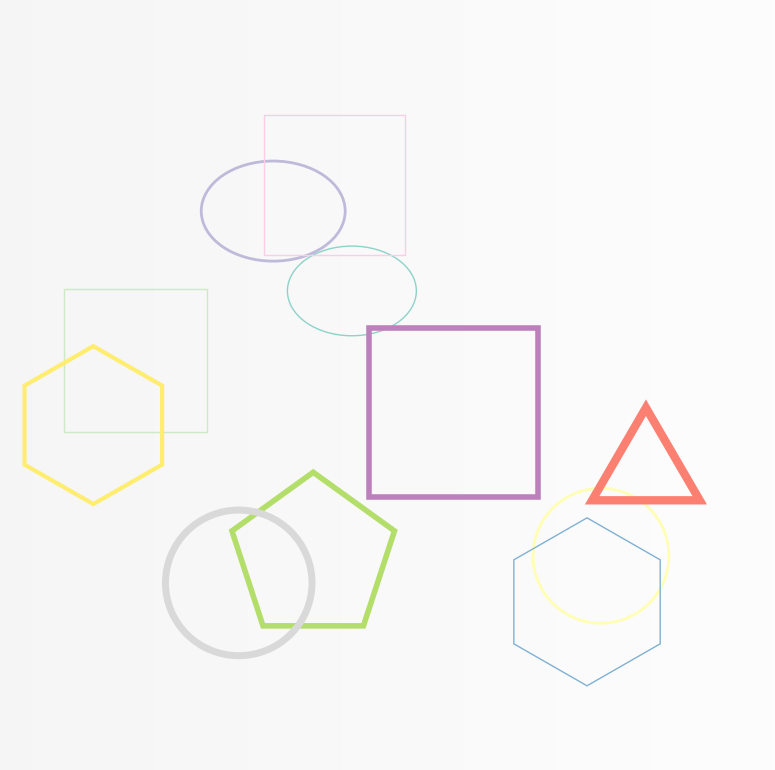[{"shape": "oval", "thickness": 0.5, "radius": 0.42, "center": [0.454, 0.622]}, {"shape": "circle", "thickness": 1, "radius": 0.44, "center": [0.775, 0.278]}, {"shape": "oval", "thickness": 1, "radius": 0.46, "center": [0.353, 0.726]}, {"shape": "triangle", "thickness": 3, "radius": 0.4, "center": [0.833, 0.39]}, {"shape": "hexagon", "thickness": 0.5, "radius": 0.55, "center": [0.757, 0.218]}, {"shape": "pentagon", "thickness": 2, "radius": 0.55, "center": [0.404, 0.276]}, {"shape": "square", "thickness": 0.5, "radius": 0.45, "center": [0.431, 0.76]}, {"shape": "circle", "thickness": 2.5, "radius": 0.47, "center": [0.308, 0.243]}, {"shape": "square", "thickness": 2, "radius": 0.55, "center": [0.585, 0.464]}, {"shape": "square", "thickness": 0.5, "radius": 0.46, "center": [0.175, 0.532]}, {"shape": "hexagon", "thickness": 1.5, "radius": 0.51, "center": [0.12, 0.448]}]